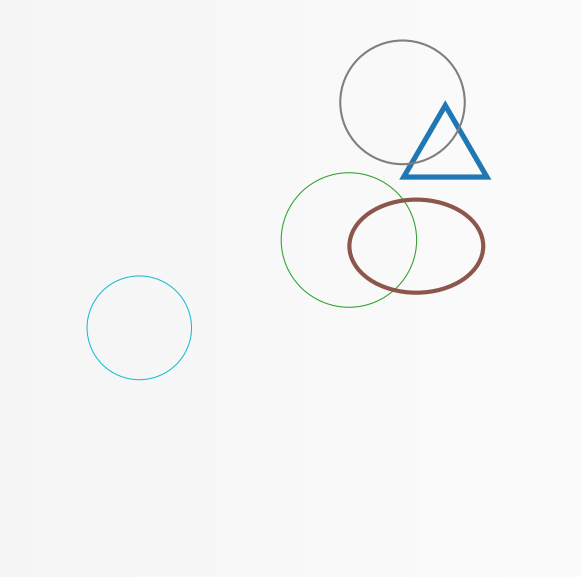[{"shape": "triangle", "thickness": 2.5, "radius": 0.41, "center": [0.766, 0.734]}, {"shape": "circle", "thickness": 0.5, "radius": 0.58, "center": [0.6, 0.584]}, {"shape": "oval", "thickness": 2, "radius": 0.58, "center": [0.716, 0.573]}, {"shape": "circle", "thickness": 1, "radius": 0.54, "center": [0.692, 0.822]}, {"shape": "circle", "thickness": 0.5, "radius": 0.45, "center": [0.24, 0.431]}]